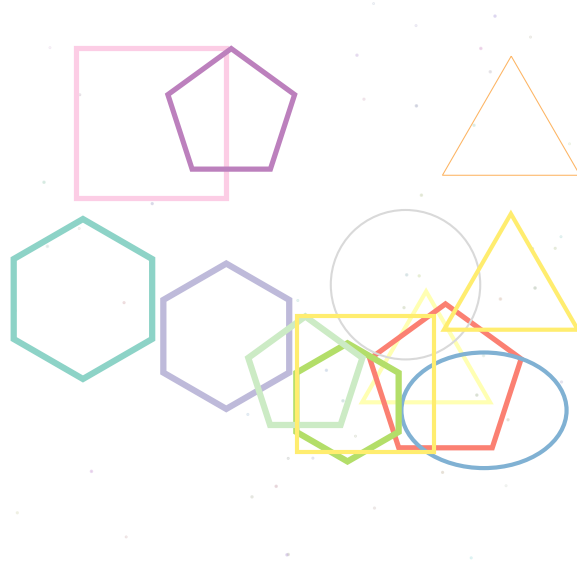[{"shape": "hexagon", "thickness": 3, "radius": 0.69, "center": [0.144, 0.481]}, {"shape": "triangle", "thickness": 2, "radius": 0.64, "center": [0.738, 0.367]}, {"shape": "hexagon", "thickness": 3, "radius": 0.63, "center": [0.392, 0.417]}, {"shape": "pentagon", "thickness": 2.5, "radius": 0.69, "center": [0.771, 0.335]}, {"shape": "oval", "thickness": 2, "radius": 0.71, "center": [0.838, 0.289]}, {"shape": "triangle", "thickness": 0.5, "radius": 0.69, "center": [0.885, 0.764]}, {"shape": "hexagon", "thickness": 3, "radius": 0.51, "center": [0.602, 0.302]}, {"shape": "square", "thickness": 2.5, "radius": 0.65, "center": [0.262, 0.786]}, {"shape": "circle", "thickness": 1, "radius": 0.65, "center": [0.702, 0.506]}, {"shape": "pentagon", "thickness": 2.5, "radius": 0.58, "center": [0.4, 0.8]}, {"shape": "pentagon", "thickness": 3, "radius": 0.52, "center": [0.529, 0.347]}, {"shape": "square", "thickness": 2, "radius": 0.59, "center": [0.633, 0.334]}, {"shape": "triangle", "thickness": 2, "radius": 0.67, "center": [0.885, 0.495]}]